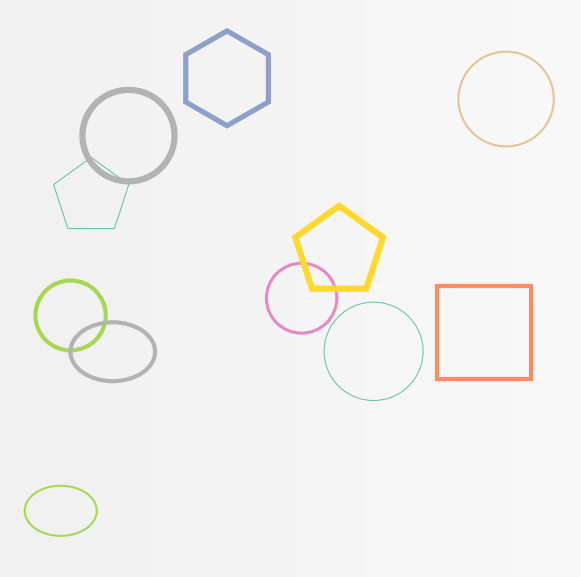[{"shape": "pentagon", "thickness": 0.5, "radius": 0.34, "center": [0.157, 0.658]}, {"shape": "circle", "thickness": 0.5, "radius": 0.43, "center": [0.643, 0.391]}, {"shape": "square", "thickness": 2, "radius": 0.4, "center": [0.832, 0.424]}, {"shape": "hexagon", "thickness": 2.5, "radius": 0.41, "center": [0.391, 0.864]}, {"shape": "circle", "thickness": 1.5, "radius": 0.3, "center": [0.519, 0.483]}, {"shape": "oval", "thickness": 1, "radius": 0.31, "center": [0.104, 0.115]}, {"shape": "circle", "thickness": 2, "radius": 0.3, "center": [0.121, 0.453]}, {"shape": "pentagon", "thickness": 3, "radius": 0.4, "center": [0.584, 0.563]}, {"shape": "circle", "thickness": 1, "radius": 0.41, "center": [0.871, 0.828]}, {"shape": "oval", "thickness": 2, "radius": 0.36, "center": [0.194, 0.39]}, {"shape": "circle", "thickness": 3, "radius": 0.4, "center": [0.221, 0.764]}]